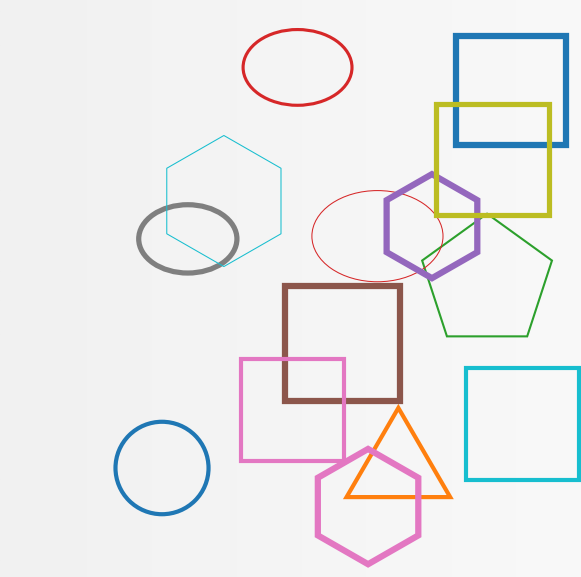[{"shape": "circle", "thickness": 2, "radius": 0.4, "center": [0.279, 0.189]}, {"shape": "square", "thickness": 3, "radius": 0.47, "center": [0.879, 0.842]}, {"shape": "triangle", "thickness": 2, "radius": 0.51, "center": [0.685, 0.19]}, {"shape": "pentagon", "thickness": 1, "radius": 0.59, "center": [0.838, 0.512]}, {"shape": "oval", "thickness": 0.5, "radius": 0.56, "center": [0.649, 0.59]}, {"shape": "oval", "thickness": 1.5, "radius": 0.47, "center": [0.512, 0.882]}, {"shape": "hexagon", "thickness": 3, "radius": 0.45, "center": [0.743, 0.608]}, {"shape": "square", "thickness": 3, "radius": 0.5, "center": [0.589, 0.404]}, {"shape": "square", "thickness": 2, "radius": 0.44, "center": [0.503, 0.289]}, {"shape": "hexagon", "thickness": 3, "radius": 0.5, "center": [0.633, 0.122]}, {"shape": "oval", "thickness": 2.5, "radius": 0.42, "center": [0.323, 0.585]}, {"shape": "square", "thickness": 2.5, "radius": 0.48, "center": [0.848, 0.723]}, {"shape": "square", "thickness": 2, "radius": 0.49, "center": [0.899, 0.264]}, {"shape": "hexagon", "thickness": 0.5, "radius": 0.57, "center": [0.385, 0.651]}]